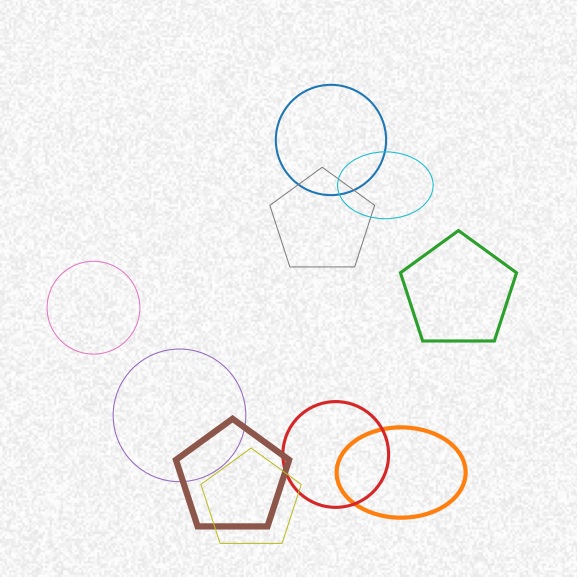[{"shape": "circle", "thickness": 1, "radius": 0.48, "center": [0.573, 0.757]}, {"shape": "oval", "thickness": 2, "radius": 0.56, "center": [0.695, 0.181]}, {"shape": "pentagon", "thickness": 1.5, "radius": 0.53, "center": [0.794, 0.494]}, {"shape": "circle", "thickness": 1.5, "radius": 0.46, "center": [0.581, 0.212]}, {"shape": "circle", "thickness": 0.5, "radius": 0.57, "center": [0.311, 0.28]}, {"shape": "pentagon", "thickness": 3, "radius": 0.52, "center": [0.403, 0.171]}, {"shape": "circle", "thickness": 0.5, "radius": 0.4, "center": [0.162, 0.466]}, {"shape": "pentagon", "thickness": 0.5, "radius": 0.48, "center": [0.558, 0.614]}, {"shape": "pentagon", "thickness": 0.5, "radius": 0.46, "center": [0.435, 0.132]}, {"shape": "oval", "thickness": 0.5, "radius": 0.41, "center": [0.667, 0.678]}]